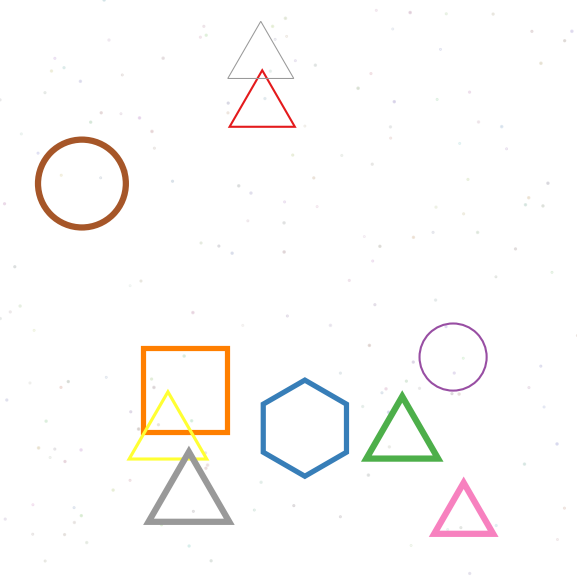[{"shape": "triangle", "thickness": 1, "radius": 0.33, "center": [0.454, 0.812]}, {"shape": "hexagon", "thickness": 2.5, "radius": 0.42, "center": [0.528, 0.258]}, {"shape": "triangle", "thickness": 3, "radius": 0.36, "center": [0.697, 0.241]}, {"shape": "circle", "thickness": 1, "radius": 0.29, "center": [0.785, 0.381]}, {"shape": "square", "thickness": 2.5, "radius": 0.37, "center": [0.32, 0.324]}, {"shape": "triangle", "thickness": 1.5, "radius": 0.39, "center": [0.291, 0.243]}, {"shape": "circle", "thickness": 3, "radius": 0.38, "center": [0.142, 0.681]}, {"shape": "triangle", "thickness": 3, "radius": 0.29, "center": [0.803, 0.104]}, {"shape": "triangle", "thickness": 3, "radius": 0.4, "center": [0.327, 0.136]}, {"shape": "triangle", "thickness": 0.5, "radius": 0.33, "center": [0.452, 0.896]}]